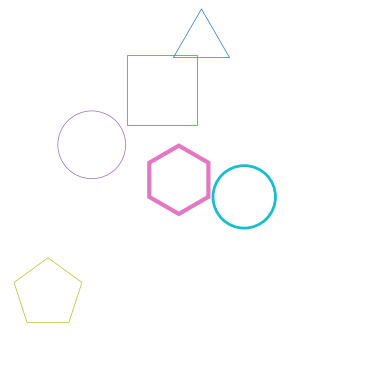[{"shape": "triangle", "thickness": 0.5, "radius": 0.42, "center": [0.523, 0.892]}, {"shape": "square", "thickness": 0.5, "radius": 0.45, "center": [0.42, 0.766]}, {"shape": "circle", "thickness": 0.5, "radius": 0.44, "center": [0.238, 0.624]}, {"shape": "hexagon", "thickness": 3, "radius": 0.44, "center": [0.464, 0.533]}, {"shape": "pentagon", "thickness": 0.5, "radius": 0.46, "center": [0.125, 0.238]}, {"shape": "circle", "thickness": 2, "radius": 0.41, "center": [0.634, 0.489]}]